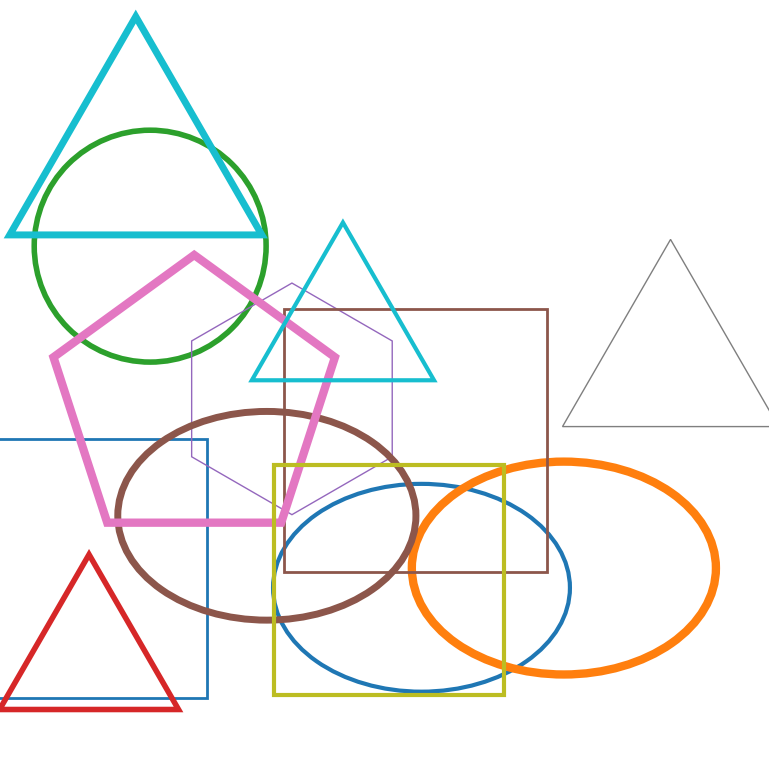[{"shape": "oval", "thickness": 1.5, "radius": 0.96, "center": [0.547, 0.237]}, {"shape": "square", "thickness": 1, "radius": 0.84, "center": [0.101, 0.261]}, {"shape": "oval", "thickness": 3, "radius": 0.99, "center": [0.732, 0.262]}, {"shape": "circle", "thickness": 2, "radius": 0.75, "center": [0.195, 0.68]}, {"shape": "triangle", "thickness": 2, "radius": 0.67, "center": [0.116, 0.146]}, {"shape": "hexagon", "thickness": 0.5, "radius": 0.75, "center": [0.379, 0.482]}, {"shape": "square", "thickness": 1, "radius": 0.85, "center": [0.54, 0.428]}, {"shape": "oval", "thickness": 2.5, "radius": 0.97, "center": [0.347, 0.33]}, {"shape": "pentagon", "thickness": 3, "radius": 0.96, "center": [0.252, 0.477]}, {"shape": "triangle", "thickness": 0.5, "radius": 0.81, "center": [0.871, 0.527]}, {"shape": "square", "thickness": 1.5, "radius": 0.75, "center": [0.505, 0.247]}, {"shape": "triangle", "thickness": 1.5, "radius": 0.68, "center": [0.445, 0.574]}, {"shape": "triangle", "thickness": 2.5, "radius": 0.95, "center": [0.176, 0.789]}]